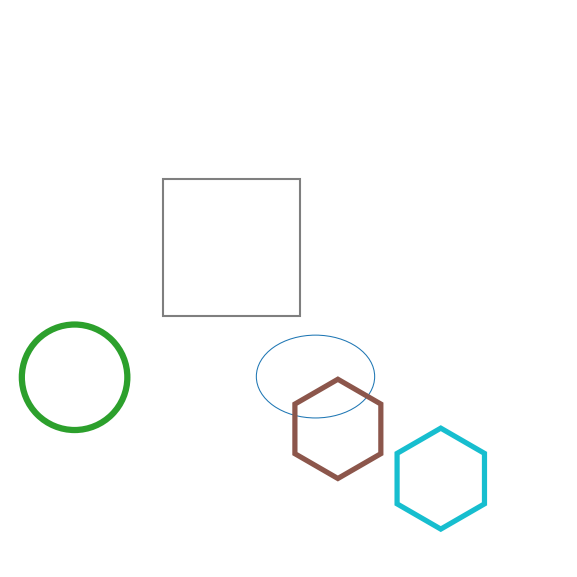[{"shape": "oval", "thickness": 0.5, "radius": 0.51, "center": [0.546, 0.347]}, {"shape": "circle", "thickness": 3, "radius": 0.46, "center": [0.129, 0.346]}, {"shape": "hexagon", "thickness": 2.5, "radius": 0.43, "center": [0.585, 0.256]}, {"shape": "square", "thickness": 1, "radius": 0.59, "center": [0.401, 0.571]}, {"shape": "hexagon", "thickness": 2.5, "radius": 0.44, "center": [0.763, 0.17]}]